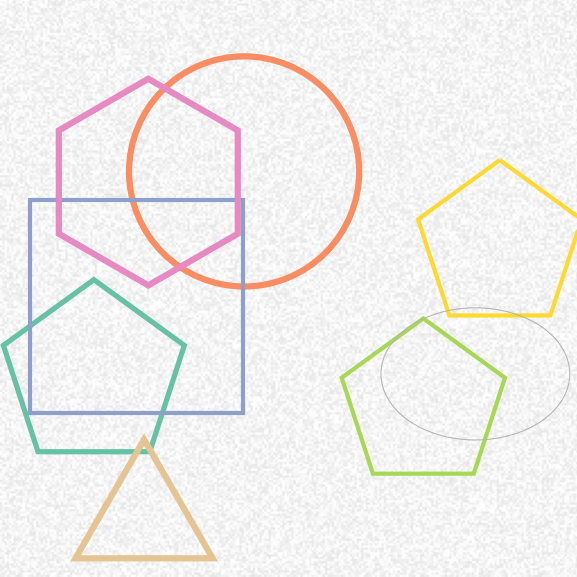[{"shape": "pentagon", "thickness": 2.5, "radius": 0.82, "center": [0.163, 0.35]}, {"shape": "circle", "thickness": 3, "radius": 1.0, "center": [0.423, 0.702]}, {"shape": "square", "thickness": 2, "radius": 0.92, "center": [0.236, 0.468]}, {"shape": "hexagon", "thickness": 3, "radius": 0.89, "center": [0.257, 0.684]}, {"shape": "pentagon", "thickness": 2, "radius": 0.74, "center": [0.733, 0.299]}, {"shape": "pentagon", "thickness": 2, "radius": 0.74, "center": [0.865, 0.573]}, {"shape": "triangle", "thickness": 3, "radius": 0.69, "center": [0.249, 0.101]}, {"shape": "oval", "thickness": 0.5, "radius": 0.82, "center": [0.823, 0.352]}]